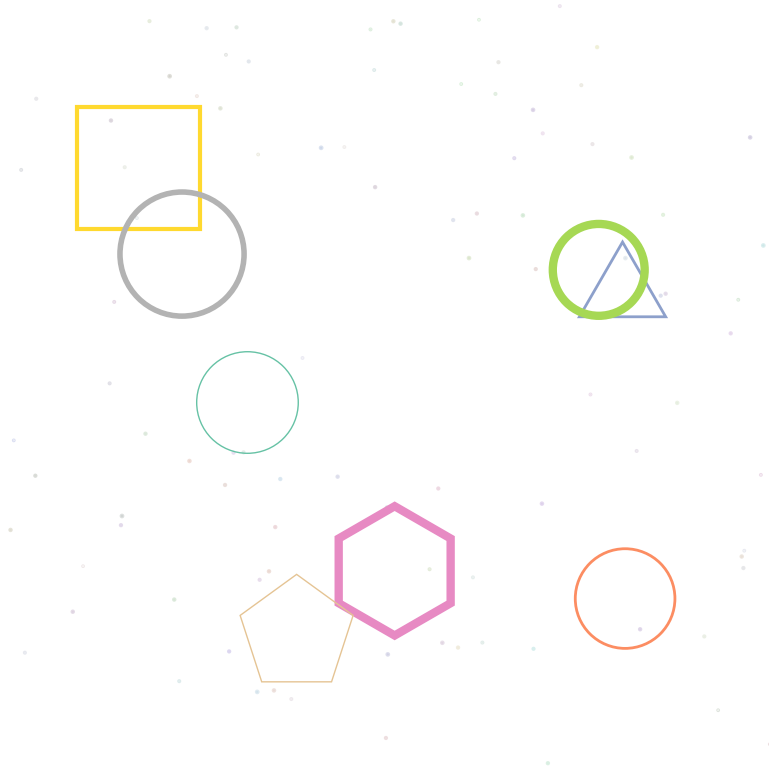[{"shape": "circle", "thickness": 0.5, "radius": 0.33, "center": [0.321, 0.477]}, {"shape": "circle", "thickness": 1, "radius": 0.32, "center": [0.812, 0.223]}, {"shape": "triangle", "thickness": 1, "radius": 0.32, "center": [0.808, 0.621]}, {"shape": "hexagon", "thickness": 3, "radius": 0.42, "center": [0.513, 0.259]}, {"shape": "circle", "thickness": 3, "radius": 0.3, "center": [0.778, 0.65]}, {"shape": "square", "thickness": 1.5, "radius": 0.4, "center": [0.18, 0.782]}, {"shape": "pentagon", "thickness": 0.5, "radius": 0.39, "center": [0.385, 0.177]}, {"shape": "circle", "thickness": 2, "radius": 0.4, "center": [0.236, 0.67]}]